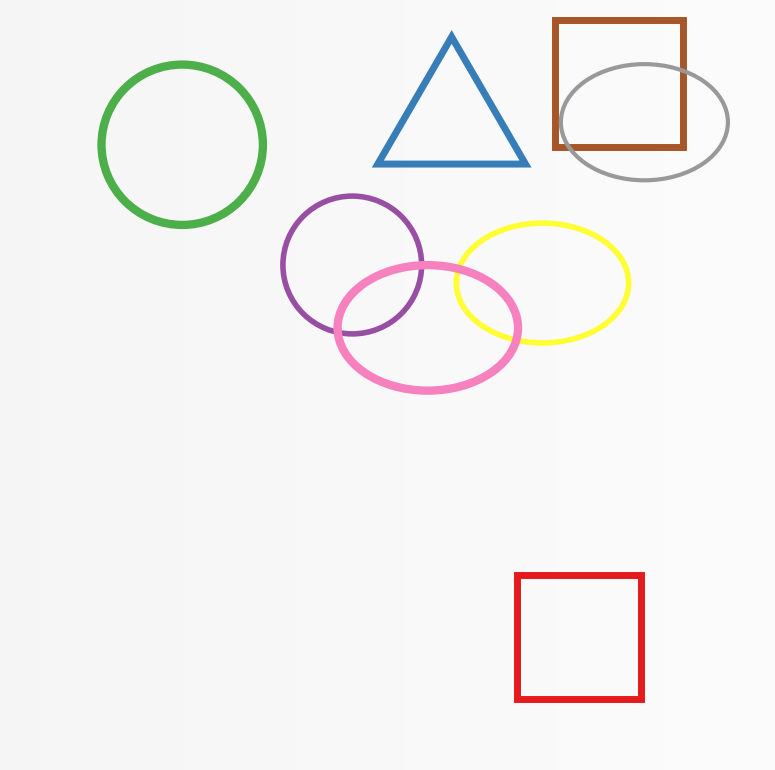[{"shape": "square", "thickness": 2.5, "radius": 0.4, "center": [0.747, 0.173]}, {"shape": "triangle", "thickness": 2.5, "radius": 0.55, "center": [0.583, 0.842]}, {"shape": "circle", "thickness": 3, "radius": 0.52, "center": [0.235, 0.812]}, {"shape": "circle", "thickness": 2, "radius": 0.45, "center": [0.455, 0.656]}, {"shape": "oval", "thickness": 2, "radius": 0.56, "center": [0.7, 0.632]}, {"shape": "square", "thickness": 2.5, "radius": 0.41, "center": [0.798, 0.892]}, {"shape": "oval", "thickness": 3, "radius": 0.58, "center": [0.552, 0.574]}, {"shape": "oval", "thickness": 1.5, "radius": 0.54, "center": [0.831, 0.841]}]